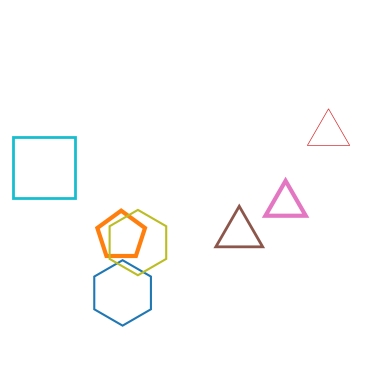[{"shape": "hexagon", "thickness": 1.5, "radius": 0.42, "center": [0.318, 0.239]}, {"shape": "pentagon", "thickness": 3, "radius": 0.33, "center": [0.315, 0.388]}, {"shape": "triangle", "thickness": 0.5, "radius": 0.32, "center": [0.853, 0.654]}, {"shape": "triangle", "thickness": 2, "radius": 0.35, "center": [0.621, 0.394]}, {"shape": "triangle", "thickness": 3, "radius": 0.3, "center": [0.742, 0.47]}, {"shape": "hexagon", "thickness": 1.5, "radius": 0.42, "center": [0.358, 0.37]}, {"shape": "square", "thickness": 2, "radius": 0.4, "center": [0.115, 0.565]}]